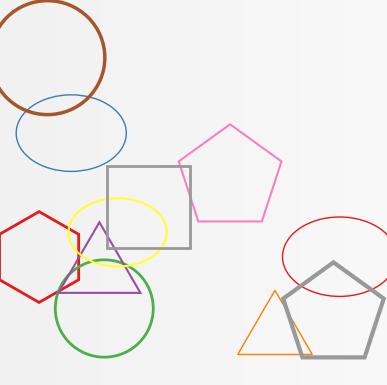[{"shape": "oval", "thickness": 1, "radius": 0.74, "center": [0.876, 0.333]}, {"shape": "hexagon", "thickness": 2, "radius": 0.59, "center": [0.101, 0.332]}, {"shape": "oval", "thickness": 1, "radius": 0.71, "center": [0.184, 0.654]}, {"shape": "circle", "thickness": 2, "radius": 0.63, "center": [0.269, 0.199]}, {"shape": "triangle", "thickness": 1.5, "radius": 0.61, "center": [0.257, 0.3]}, {"shape": "triangle", "thickness": 1, "radius": 0.56, "center": [0.71, 0.135]}, {"shape": "oval", "thickness": 1.5, "radius": 0.63, "center": [0.304, 0.396]}, {"shape": "circle", "thickness": 2.5, "radius": 0.74, "center": [0.123, 0.85]}, {"shape": "pentagon", "thickness": 1.5, "radius": 0.7, "center": [0.594, 0.538]}, {"shape": "square", "thickness": 2, "radius": 0.53, "center": [0.384, 0.462]}, {"shape": "pentagon", "thickness": 3, "radius": 0.68, "center": [0.861, 0.182]}]